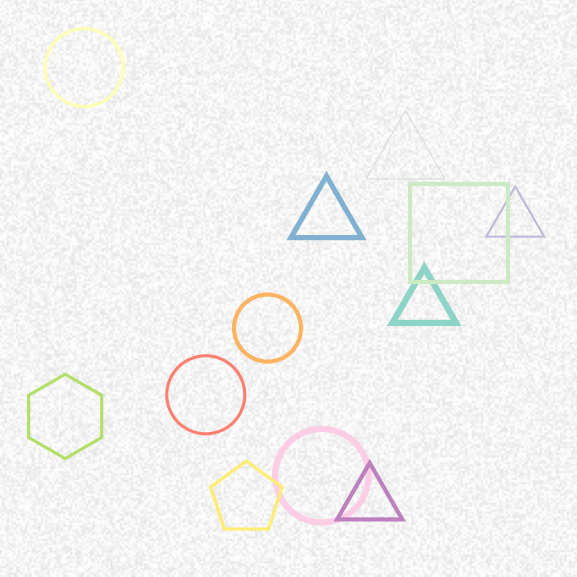[{"shape": "triangle", "thickness": 3, "radius": 0.32, "center": [0.735, 0.472]}, {"shape": "circle", "thickness": 1.5, "radius": 0.34, "center": [0.146, 0.882]}, {"shape": "triangle", "thickness": 1, "radius": 0.29, "center": [0.892, 0.618]}, {"shape": "circle", "thickness": 1.5, "radius": 0.34, "center": [0.356, 0.316]}, {"shape": "triangle", "thickness": 2.5, "radius": 0.36, "center": [0.565, 0.623]}, {"shape": "circle", "thickness": 2, "radius": 0.29, "center": [0.463, 0.431]}, {"shape": "hexagon", "thickness": 1.5, "radius": 0.37, "center": [0.113, 0.278]}, {"shape": "circle", "thickness": 3, "radius": 0.4, "center": [0.557, 0.175]}, {"shape": "triangle", "thickness": 0.5, "radius": 0.39, "center": [0.702, 0.729]}, {"shape": "triangle", "thickness": 2, "radius": 0.33, "center": [0.64, 0.132]}, {"shape": "square", "thickness": 2, "radius": 0.42, "center": [0.795, 0.596]}, {"shape": "pentagon", "thickness": 1.5, "radius": 0.32, "center": [0.427, 0.136]}]